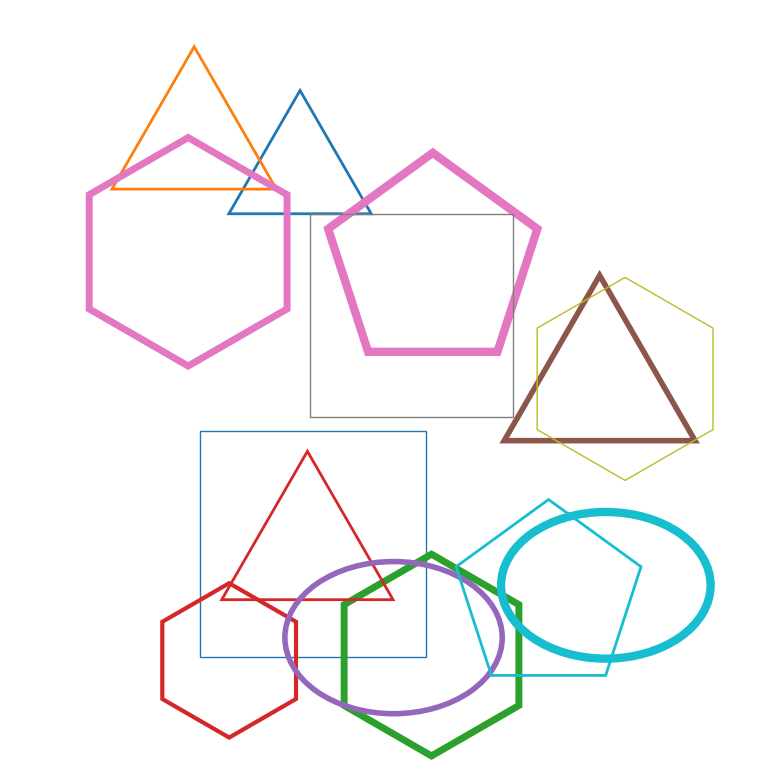[{"shape": "triangle", "thickness": 1, "radius": 0.53, "center": [0.39, 0.776]}, {"shape": "square", "thickness": 0.5, "radius": 0.73, "center": [0.406, 0.293]}, {"shape": "triangle", "thickness": 1, "radius": 0.62, "center": [0.252, 0.816]}, {"shape": "hexagon", "thickness": 2.5, "radius": 0.66, "center": [0.56, 0.149]}, {"shape": "hexagon", "thickness": 1.5, "radius": 0.5, "center": [0.298, 0.142]}, {"shape": "triangle", "thickness": 1, "radius": 0.64, "center": [0.399, 0.285]}, {"shape": "oval", "thickness": 2, "radius": 0.71, "center": [0.511, 0.172]}, {"shape": "triangle", "thickness": 2, "radius": 0.72, "center": [0.779, 0.499]}, {"shape": "hexagon", "thickness": 2.5, "radius": 0.74, "center": [0.244, 0.673]}, {"shape": "pentagon", "thickness": 3, "radius": 0.71, "center": [0.562, 0.659]}, {"shape": "square", "thickness": 0.5, "radius": 0.66, "center": [0.534, 0.591]}, {"shape": "hexagon", "thickness": 0.5, "radius": 0.66, "center": [0.812, 0.508]}, {"shape": "oval", "thickness": 3, "radius": 0.68, "center": [0.787, 0.24]}, {"shape": "pentagon", "thickness": 1, "radius": 0.63, "center": [0.712, 0.225]}]